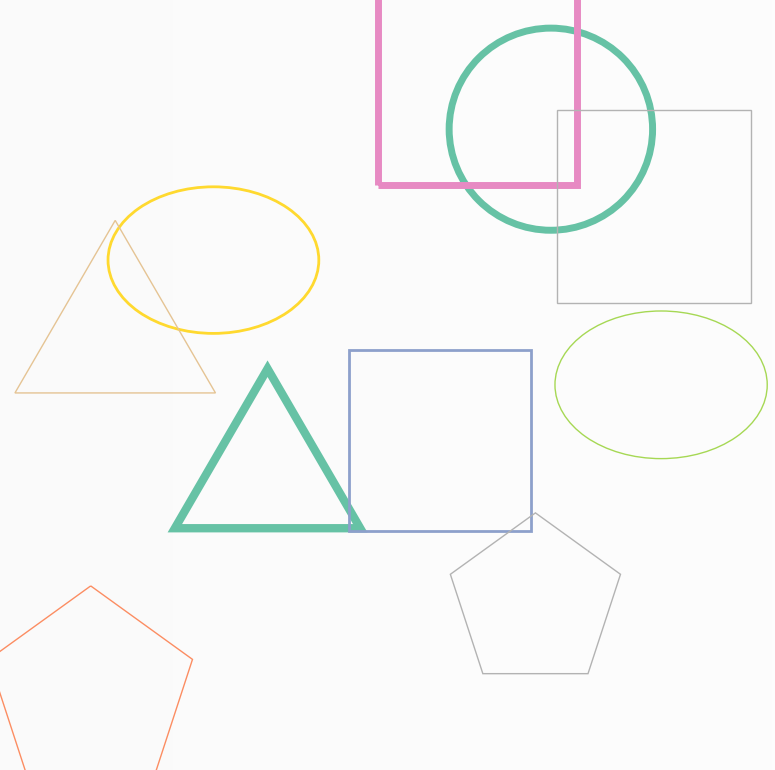[{"shape": "circle", "thickness": 2.5, "radius": 0.66, "center": [0.711, 0.832]}, {"shape": "triangle", "thickness": 3, "radius": 0.69, "center": [0.345, 0.383]}, {"shape": "pentagon", "thickness": 0.5, "radius": 0.69, "center": [0.117, 0.101]}, {"shape": "square", "thickness": 1, "radius": 0.59, "center": [0.568, 0.428]}, {"shape": "square", "thickness": 2.5, "radius": 0.64, "center": [0.616, 0.888]}, {"shape": "oval", "thickness": 0.5, "radius": 0.68, "center": [0.853, 0.5]}, {"shape": "oval", "thickness": 1, "radius": 0.68, "center": [0.275, 0.662]}, {"shape": "triangle", "thickness": 0.5, "radius": 0.75, "center": [0.149, 0.564]}, {"shape": "pentagon", "thickness": 0.5, "radius": 0.58, "center": [0.691, 0.218]}, {"shape": "square", "thickness": 0.5, "radius": 0.63, "center": [0.844, 0.732]}]